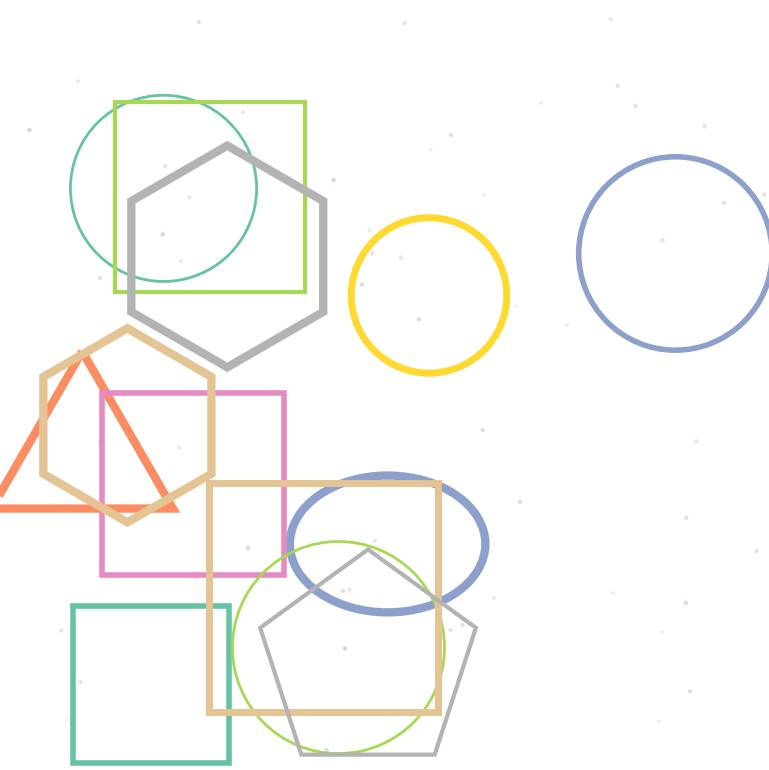[{"shape": "square", "thickness": 2, "radius": 0.51, "center": [0.196, 0.111]}, {"shape": "circle", "thickness": 1, "radius": 0.6, "center": [0.212, 0.755]}, {"shape": "triangle", "thickness": 3, "radius": 0.68, "center": [0.107, 0.408]}, {"shape": "circle", "thickness": 2, "radius": 0.63, "center": [0.877, 0.671]}, {"shape": "oval", "thickness": 3, "radius": 0.63, "center": [0.503, 0.294]}, {"shape": "square", "thickness": 2, "radius": 0.59, "center": [0.251, 0.371]}, {"shape": "circle", "thickness": 1, "radius": 0.69, "center": [0.44, 0.159]}, {"shape": "square", "thickness": 1.5, "radius": 0.62, "center": [0.273, 0.745]}, {"shape": "circle", "thickness": 2.5, "radius": 0.5, "center": [0.557, 0.616]}, {"shape": "hexagon", "thickness": 3, "radius": 0.63, "center": [0.165, 0.448]}, {"shape": "square", "thickness": 2.5, "radius": 0.74, "center": [0.421, 0.224]}, {"shape": "pentagon", "thickness": 1.5, "radius": 0.74, "center": [0.478, 0.139]}, {"shape": "hexagon", "thickness": 3, "radius": 0.72, "center": [0.295, 0.667]}]